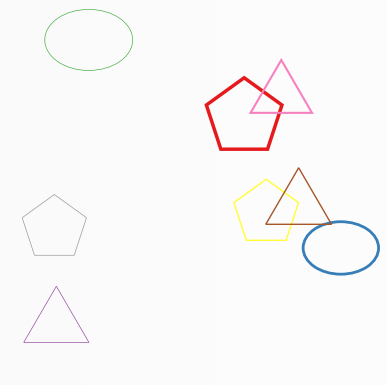[{"shape": "pentagon", "thickness": 2.5, "radius": 0.51, "center": [0.63, 0.695]}, {"shape": "oval", "thickness": 2, "radius": 0.49, "center": [0.88, 0.356]}, {"shape": "oval", "thickness": 0.5, "radius": 0.57, "center": [0.229, 0.896]}, {"shape": "triangle", "thickness": 0.5, "radius": 0.49, "center": [0.145, 0.159]}, {"shape": "pentagon", "thickness": 1, "radius": 0.44, "center": [0.687, 0.447]}, {"shape": "triangle", "thickness": 1, "radius": 0.49, "center": [0.771, 0.466]}, {"shape": "triangle", "thickness": 1.5, "radius": 0.46, "center": [0.726, 0.753]}, {"shape": "pentagon", "thickness": 0.5, "radius": 0.44, "center": [0.14, 0.408]}]